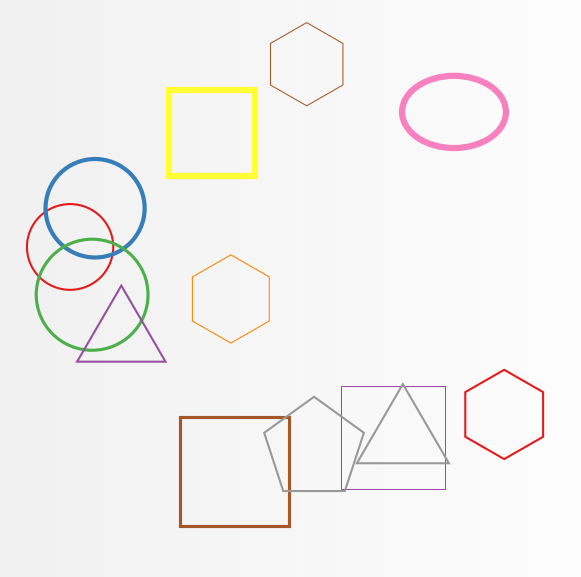[{"shape": "circle", "thickness": 1, "radius": 0.37, "center": [0.121, 0.572]}, {"shape": "hexagon", "thickness": 1, "radius": 0.39, "center": [0.867, 0.281]}, {"shape": "circle", "thickness": 2, "radius": 0.43, "center": [0.164, 0.639]}, {"shape": "circle", "thickness": 1.5, "radius": 0.48, "center": [0.159, 0.489]}, {"shape": "triangle", "thickness": 1, "radius": 0.44, "center": [0.209, 0.417]}, {"shape": "square", "thickness": 0.5, "radius": 0.45, "center": [0.677, 0.241]}, {"shape": "hexagon", "thickness": 0.5, "radius": 0.38, "center": [0.397, 0.481]}, {"shape": "square", "thickness": 3, "radius": 0.37, "center": [0.365, 0.769]}, {"shape": "square", "thickness": 1.5, "radius": 0.47, "center": [0.404, 0.182]}, {"shape": "hexagon", "thickness": 0.5, "radius": 0.36, "center": [0.528, 0.888]}, {"shape": "oval", "thickness": 3, "radius": 0.45, "center": [0.781, 0.805]}, {"shape": "triangle", "thickness": 1, "radius": 0.46, "center": [0.693, 0.243]}, {"shape": "pentagon", "thickness": 1, "radius": 0.45, "center": [0.54, 0.222]}]